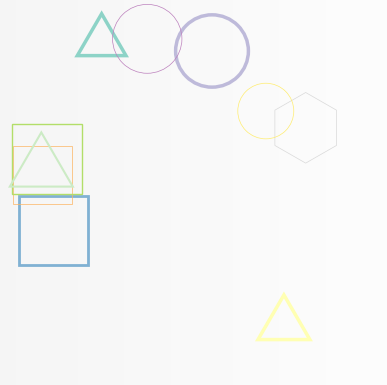[{"shape": "triangle", "thickness": 2.5, "radius": 0.36, "center": [0.262, 0.892]}, {"shape": "triangle", "thickness": 2.5, "radius": 0.39, "center": [0.733, 0.157]}, {"shape": "circle", "thickness": 2.5, "radius": 0.47, "center": [0.547, 0.868]}, {"shape": "square", "thickness": 2, "radius": 0.45, "center": [0.139, 0.402]}, {"shape": "square", "thickness": 0.5, "radius": 0.38, "center": [0.109, 0.545]}, {"shape": "square", "thickness": 1, "radius": 0.45, "center": [0.121, 0.586]}, {"shape": "hexagon", "thickness": 0.5, "radius": 0.46, "center": [0.789, 0.668]}, {"shape": "circle", "thickness": 0.5, "radius": 0.45, "center": [0.38, 0.899]}, {"shape": "triangle", "thickness": 1.5, "radius": 0.47, "center": [0.107, 0.562]}, {"shape": "circle", "thickness": 0.5, "radius": 0.36, "center": [0.686, 0.712]}]